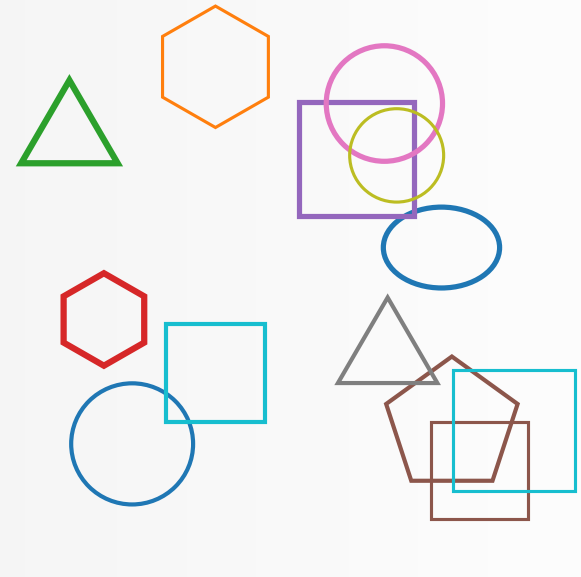[{"shape": "circle", "thickness": 2, "radius": 0.52, "center": [0.227, 0.23]}, {"shape": "oval", "thickness": 2.5, "radius": 0.5, "center": [0.76, 0.57]}, {"shape": "hexagon", "thickness": 1.5, "radius": 0.53, "center": [0.371, 0.883]}, {"shape": "triangle", "thickness": 3, "radius": 0.48, "center": [0.119, 0.764]}, {"shape": "hexagon", "thickness": 3, "radius": 0.4, "center": [0.179, 0.446]}, {"shape": "square", "thickness": 2.5, "radius": 0.49, "center": [0.613, 0.724]}, {"shape": "pentagon", "thickness": 2, "radius": 0.59, "center": [0.777, 0.263]}, {"shape": "square", "thickness": 1.5, "radius": 0.42, "center": [0.825, 0.184]}, {"shape": "circle", "thickness": 2.5, "radius": 0.5, "center": [0.661, 0.82]}, {"shape": "triangle", "thickness": 2, "radius": 0.49, "center": [0.667, 0.385]}, {"shape": "circle", "thickness": 1.5, "radius": 0.4, "center": [0.682, 0.73]}, {"shape": "square", "thickness": 1.5, "radius": 0.52, "center": [0.884, 0.254]}, {"shape": "square", "thickness": 2, "radius": 0.42, "center": [0.371, 0.353]}]